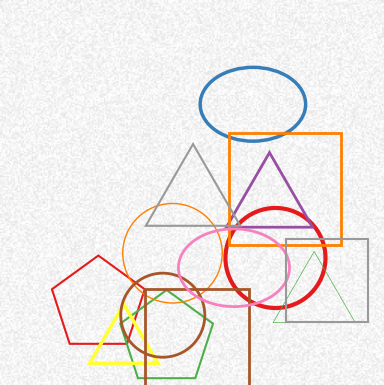[{"shape": "pentagon", "thickness": 1.5, "radius": 0.63, "center": [0.255, 0.209]}, {"shape": "circle", "thickness": 3, "radius": 0.65, "center": [0.716, 0.33]}, {"shape": "oval", "thickness": 2.5, "radius": 0.68, "center": [0.657, 0.729]}, {"shape": "triangle", "thickness": 0.5, "radius": 0.62, "center": [0.816, 0.224]}, {"shape": "pentagon", "thickness": 1.5, "radius": 0.63, "center": [0.433, 0.12]}, {"shape": "triangle", "thickness": 2, "radius": 0.65, "center": [0.7, 0.474]}, {"shape": "circle", "thickness": 1, "radius": 0.65, "center": [0.448, 0.342]}, {"shape": "square", "thickness": 2, "radius": 0.73, "center": [0.74, 0.509]}, {"shape": "triangle", "thickness": 2.5, "radius": 0.51, "center": [0.322, 0.107]}, {"shape": "circle", "thickness": 2, "radius": 0.55, "center": [0.423, 0.181]}, {"shape": "square", "thickness": 2, "radius": 0.68, "center": [0.511, 0.115]}, {"shape": "oval", "thickness": 2, "radius": 0.72, "center": [0.608, 0.305]}, {"shape": "triangle", "thickness": 1.5, "radius": 0.71, "center": [0.501, 0.484]}, {"shape": "square", "thickness": 1.5, "radius": 0.54, "center": [0.849, 0.271]}]